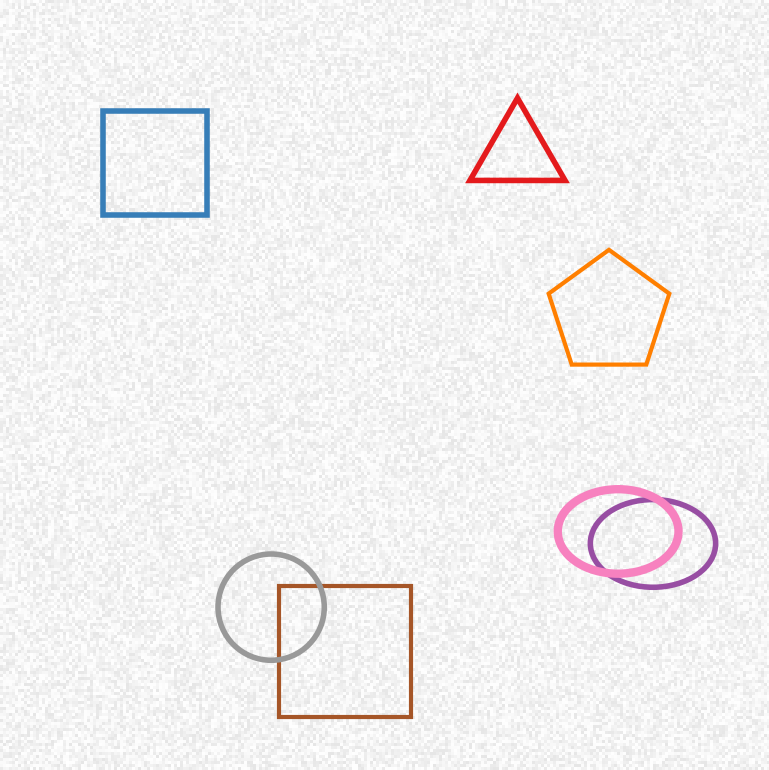[{"shape": "triangle", "thickness": 2, "radius": 0.36, "center": [0.672, 0.801]}, {"shape": "square", "thickness": 2, "radius": 0.34, "center": [0.201, 0.788]}, {"shape": "oval", "thickness": 2, "radius": 0.41, "center": [0.848, 0.294]}, {"shape": "pentagon", "thickness": 1.5, "radius": 0.41, "center": [0.791, 0.593]}, {"shape": "square", "thickness": 1.5, "radius": 0.43, "center": [0.448, 0.154]}, {"shape": "oval", "thickness": 3, "radius": 0.39, "center": [0.803, 0.31]}, {"shape": "circle", "thickness": 2, "radius": 0.35, "center": [0.352, 0.212]}]